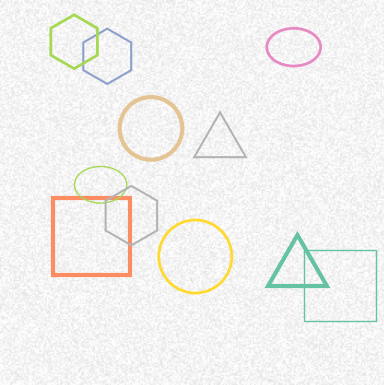[{"shape": "triangle", "thickness": 3, "radius": 0.44, "center": [0.773, 0.301]}, {"shape": "square", "thickness": 1, "radius": 0.46, "center": [0.884, 0.258]}, {"shape": "square", "thickness": 3, "radius": 0.5, "center": [0.238, 0.386]}, {"shape": "hexagon", "thickness": 1.5, "radius": 0.36, "center": [0.279, 0.854]}, {"shape": "oval", "thickness": 2, "radius": 0.35, "center": [0.763, 0.877]}, {"shape": "oval", "thickness": 1, "radius": 0.34, "center": [0.261, 0.52]}, {"shape": "hexagon", "thickness": 2, "radius": 0.35, "center": [0.192, 0.892]}, {"shape": "circle", "thickness": 2, "radius": 0.47, "center": [0.507, 0.334]}, {"shape": "circle", "thickness": 3, "radius": 0.41, "center": [0.392, 0.666]}, {"shape": "hexagon", "thickness": 1.5, "radius": 0.39, "center": [0.341, 0.44]}, {"shape": "triangle", "thickness": 1.5, "radius": 0.39, "center": [0.572, 0.631]}]